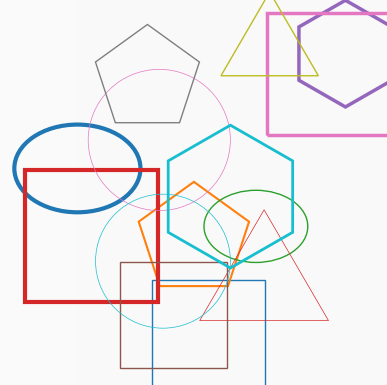[{"shape": "square", "thickness": 1, "radius": 0.73, "center": [0.539, 0.126]}, {"shape": "oval", "thickness": 3, "radius": 0.81, "center": [0.2, 0.563]}, {"shape": "pentagon", "thickness": 1.5, "radius": 0.75, "center": [0.5, 0.378]}, {"shape": "oval", "thickness": 1, "radius": 0.67, "center": [0.66, 0.412]}, {"shape": "triangle", "thickness": 0.5, "radius": 0.96, "center": [0.682, 0.263]}, {"shape": "square", "thickness": 3, "radius": 0.86, "center": [0.236, 0.387]}, {"shape": "hexagon", "thickness": 2.5, "radius": 0.69, "center": [0.891, 0.861]}, {"shape": "square", "thickness": 1, "radius": 0.69, "center": [0.448, 0.181]}, {"shape": "circle", "thickness": 0.5, "radius": 0.92, "center": [0.411, 0.636]}, {"shape": "square", "thickness": 2.5, "radius": 0.79, "center": [0.848, 0.808]}, {"shape": "pentagon", "thickness": 1, "radius": 0.7, "center": [0.38, 0.795]}, {"shape": "triangle", "thickness": 1, "radius": 0.73, "center": [0.696, 0.876]}, {"shape": "hexagon", "thickness": 2, "radius": 0.93, "center": [0.595, 0.489]}, {"shape": "circle", "thickness": 0.5, "radius": 0.87, "center": [0.421, 0.322]}]